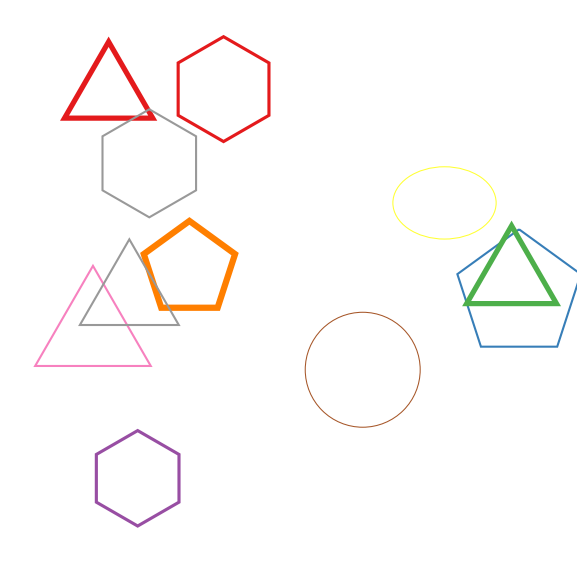[{"shape": "triangle", "thickness": 2.5, "radius": 0.44, "center": [0.188, 0.839]}, {"shape": "hexagon", "thickness": 1.5, "radius": 0.45, "center": [0.387, 0.845]}, {"shape": "pentagon", "thickness": 1, "radius": 0.56, "center": [0.899, 0.49]}, {"shape": "triangle", "thickness": 2.5, "radius": 0.45, "center": [0.886, 0.518]}, {"shape": "hexagon", "thickness": 1.5, "radius": 0.41, "center": [0.238, 0.171]}, {"shape": "pentagon", "thickness": 3, "radius": 0.42, "center": [0.328, 0.533]}, {"shape": "oval", "thickness": 0.5, "radius": 0.45, "center": [0.77, 0.648]}, {"shape": "circle", "thickness": 0.5, "radius": 0.5, "center": [0.628, 0.359]}, {"shape": "triangle", "thickness": 1, "radius": 0.58, "center": [0.161, 0.423]}, {"shape": "triangle", "thickness": 1, "radius": 0.49, "center": [0.224, 0.486]}, {"shape": "hexagon", "thickness": 1, "radius": 0.47, "center": [0.259, 0.716]}]